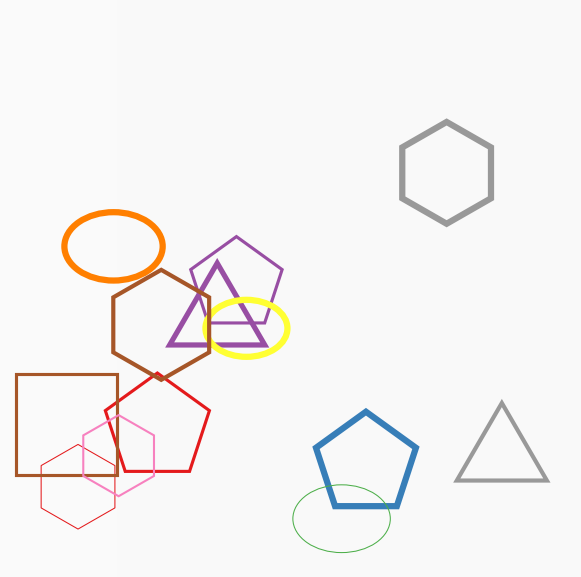[{"shape": "hexagon", "thickness": 0.5, "radius": 0.37, "center": [0.134, 0.156]}, {"shape": "pentagon", "thickness": 1.5, "radius": 0.47, "center": [0.271, 0.259]}, {"shape": "pentagon", "thickness": 3, "radius": 0.45, "center": [0.63, 0.196]}, {"shape": "oval", "thickness": 0.5, "radius": 0.42, "center": [0.588, 0.101]}, {"shape": "pentagon", "thickness": 1.5, "radius": 0.41, "center": [0.407, 0.507]}, {"shape": "triangle", "thickness": 2.5, "radius": 0.47, "center": [0.374, 0.449]}, {"shape": "oval", "thickness": 3, "radius": 0.42, "center": [0.195, 0.573]}, {"shape": "oval", "thickness": 3, "radius": 0.35, "center": [0.424, 0.431]}, {"shape": "square", "thickness": 1.5, "radius": 0.44, "center": [0.114, 0.264]}, {"shape": "hexagon", "thickness": 2, "radius": 0.48, "center": [0.277, 0.437]}, {"shape": "hexagon", "thickness": 1, "radius": 0.35, "center": [0.204, 0.21]}, {"shape": "triangle", "thickness": 2, "radius": 0.45, "center": [0.863, 0.212]}, {"shape": "hexagon", "thickness": 3, "radius": 0.44, "center": [0.768, 0.7]}]